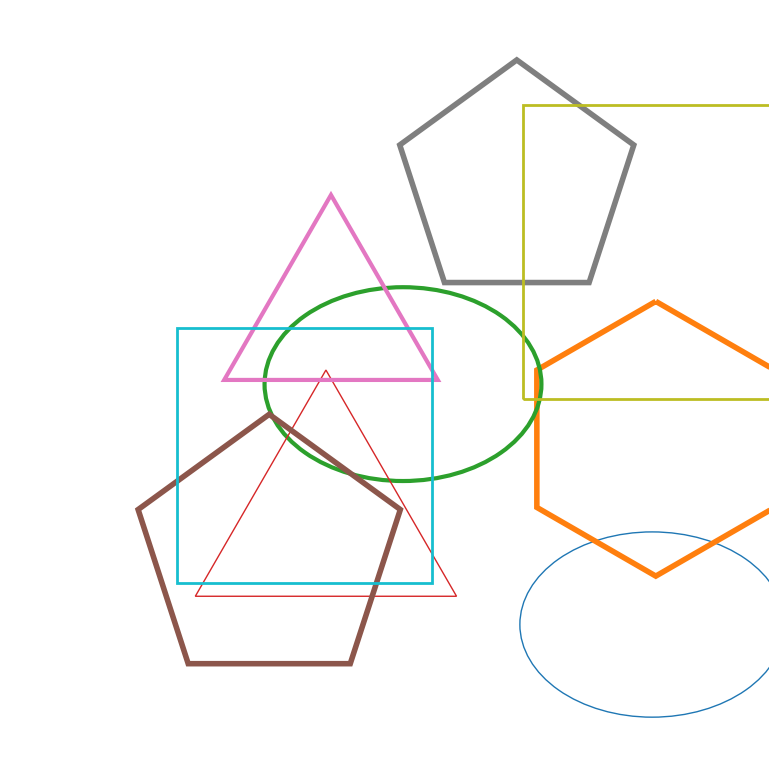[{"shape": "oval", "thickness": 0.5, "radius": 0.86, "center": [0.847, 0.189]}, {"shape": "hexagon", "thickness": 2, "radius": 0.89, "center": [0.852, 0.43]}, {"shape": "oval", "thickness": 1.5, "radius": 0.9, "center": [0.523, 0.501]}, {"shape": "triangle", "thickness": 0.5, "radius": 0.98, "center": [0.423, 0.324]}, {"shape": "pentagon", "thickness": 2, "radius": 0.9, "center": [0.35, 0.283]}, {"shape": "triangle", "thickness": 1.5, "radius": 0.8, "center": [0.43, 0.587]}, {"shape": "pentagon", "thickness": 2, "radius": 0.8, "center": [0.671, 0.762]}, {"shape": "square", "thickness": 1, "radius": 0.96, "center": [0.871, 0.672]}, {"shape": "square", "thickness": 1, "radius": 0.83, "center": [0.395, 0.409]}]